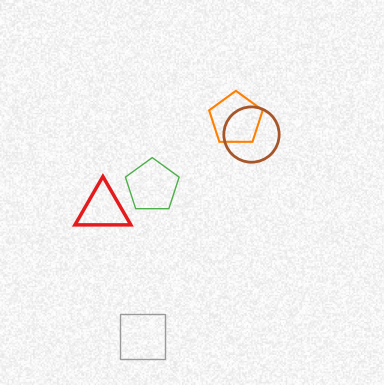[{"shape": "triangle", "thickness": 2.5, "radius": 0.42, "center": [0.267, 0.458]}, {"shape": "pentagon", "thickness": 1, "radius": 0.37, "center": [0.396, 0.517]}, {"shape": "pentagon", "thickness": 1.5, "radius": 0.37, "center": [0.613, 0.691]}, {"shape": "circle", "thickness": 2, "radius": 0.36, "center": [0.653, 0.651]}, {"shape": "square", "thickness": 1, "radius": 0.3, "center": [0.37, 0.126]}]